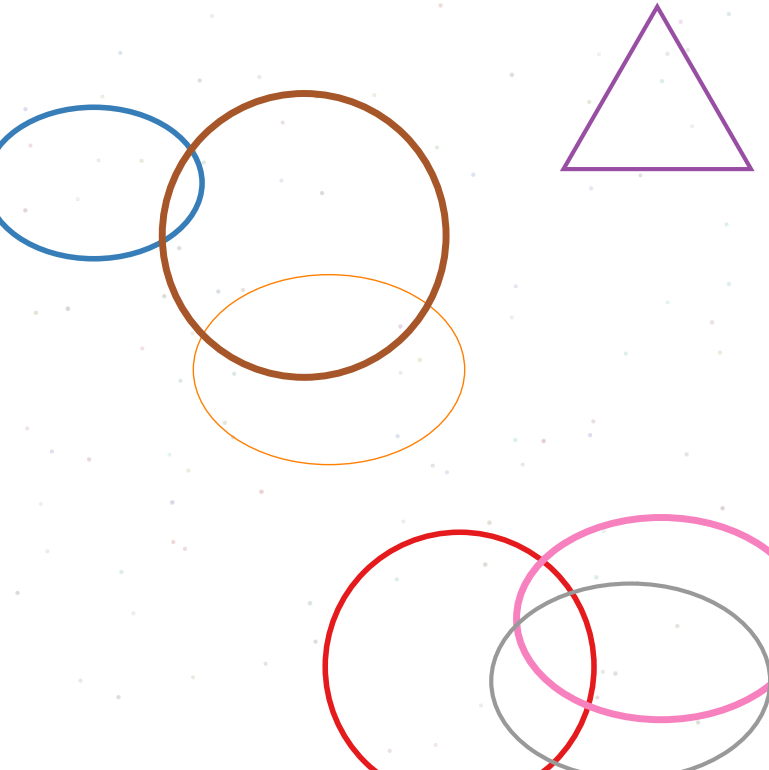[{"shape": "circle", "thickness": 2, "radius": 0.87, "center": [0.597, 0.134]}, {"shape": "oval", "thickness": 2, "radius": 0.7, "center": [0.122, 0.762]}, {"shape": "triangle", "thickness": 1.5, "radius": 0.7, "center": [0.854, 0.851]}, {"shape": "oval", "thickness": 0.5, "radius": 0.88, "center": [0.427, 0.52]}, {"shape": "circle", "thickness": 2.5, "radius": 0.92, "center": [0.395, 0.694]}, {"shape": "oval", "thickness": 2.5, "radius": 0.94, "center": [0.858, 0.197]}, {"shape": "oval", "thickness": 1.5, "radius": 0.91, "center": [0.819, 0.115]}]